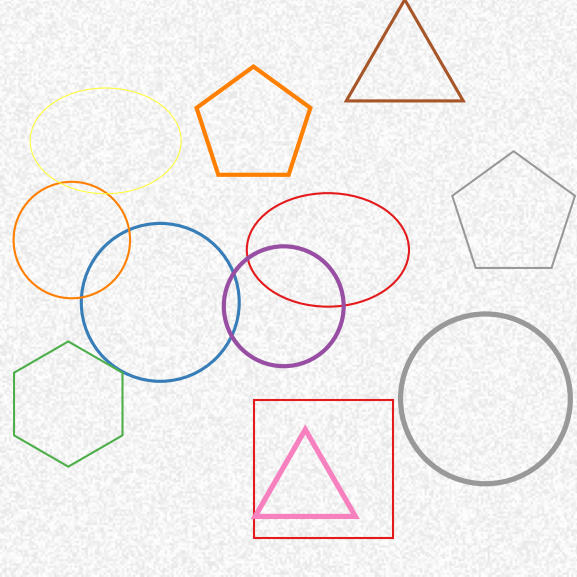[{"shape": "oval", "thickness": 1, "radius": 0.7, "center": [0.568, 0.566]}, {"shape": "square", "thickness": 1, "radius": 0.6, "center": [0.56, 0.187]}, {"shape": "circle", "thickness": 1.5, "radius": 0.68, "center": [0.278, 0.476]}, {"shape": "hexagon", "thickness": 1, "radius": 0.54, "center": [0.118, 0.299]}, {"shape": "circle", "thickness": 2, "radius": 0.52, "center": [0.491, 0.469]}, {"shape": "pentagon", "thickness": 2, "radius": 0.52, "center": [0.439, 0.78]}, {"shape": "circle", "thickness": 1, "radius": 0.5, "center": [0.124, 0.583]}, {"shape": "oval", "thickness": 0.5, "radius": 0.65, "center": [0.183, 0.755]}, {"shape": "triangle", "thickness": 1.5, "radius": 0.58, "center": [0.701, 0.883]}, {"shape": "triangle", "thickness": 2.5, "radius": 0.5, "center": [0.529, 0.155]}, {"shape": "circle", "thickness": 2.5, "radius": 0.73, "center": [0.841, 0.308]}, {"shape": "pentagon", "thickness": 1, "radius": 0.56, "center": [0.889, 0.626]}]